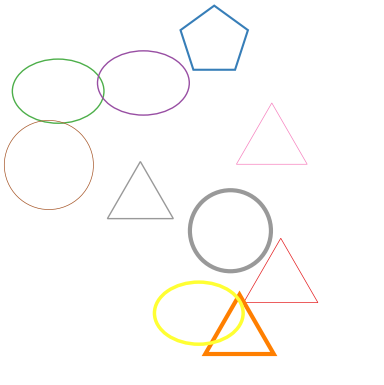[{"shape": "triangle", "thickness": 0.5, "radius": 0.56, "center": [0.729, 0.27]}, {"shape": "pentagon", "thickness": 1.5, "radius": 0.46, "center": [0.556, 0.893]}, {"shape": "oval", "thickness": 1, "radius": 0.59, "center": [0.151, 0.763]}, {"shape": "oval", "thickness": 1, "radius": 0.6, "center": [0.372, 0.785]}, {"shape": "triangle", "thickness": 3, "radius": 0.51, "center": [0.622, 0.132]}, {"shape": "oval", "thickness": 2.5, "radius": 0.58, "center": [0.516, 0.187]}, {"shape": "circle", "thickness": 0.5, "radius": 0.58, "center": [0.127, 0.571]}, {"shape": "triangle", "thickness": 0.5, "radius": 0.53, "center": [0.706, 0.626]}, {"shape": "circle", "thickness": 3, "radius": 0.53, "center": [0.599, 0.401]}, {"shape": "triangle", "thickness": 1, "radius": 0.49, "center": [0.365, 0.482]}]